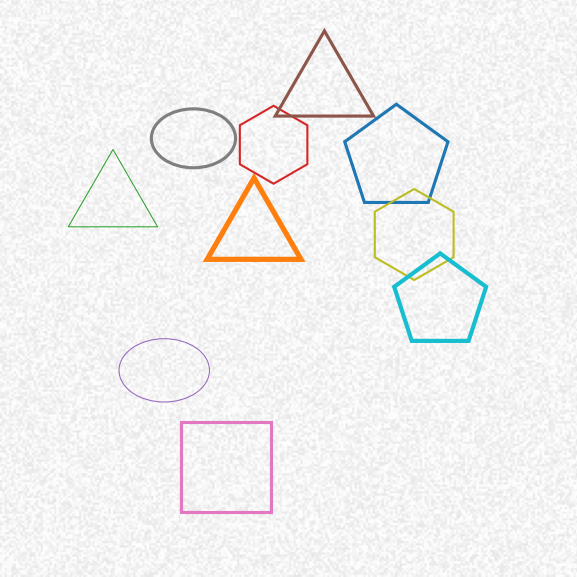[{"shape": "pentagon", "thickness": 1.5, "radius": 0.47, "center": [0.686, 0.725]}, {"shape": "triangle", "thickness": 2.5, "radius": 0.47, "center": [0.44, 0.597]}, {"shape": "triangle", "thickness": 0.5, "radius": 0.45, "center": [0.196, 0.651]}, {"shape": "hexagon", "thickness": 1, "radius": 0.34, "center": [0.474, 0.748]}, {"shape": "oval", "thickness": 0.5, "radius": 0.39, "center": [0.284, 0.358]}, {"shape": "triangle", "thickness": 1.5, "radius": 0.49, "center": [0.562, 0.847]}, {"shape": "square", "thickness": 1.5, "radius": 0.39, "center": [0.392, 0.191]}, {"shape": "oval", "thickness": 1.5, "radius": 0.36, "center": [0.335, 0.76]}, {"shape": "hexagon", "thickness": 1, "radius": 0.39, "center": [0.717, 0.593]}, {"shape": "pentagon", "thickness": 2, "radius": 0.42, "center": [0.762, 0.477]}]